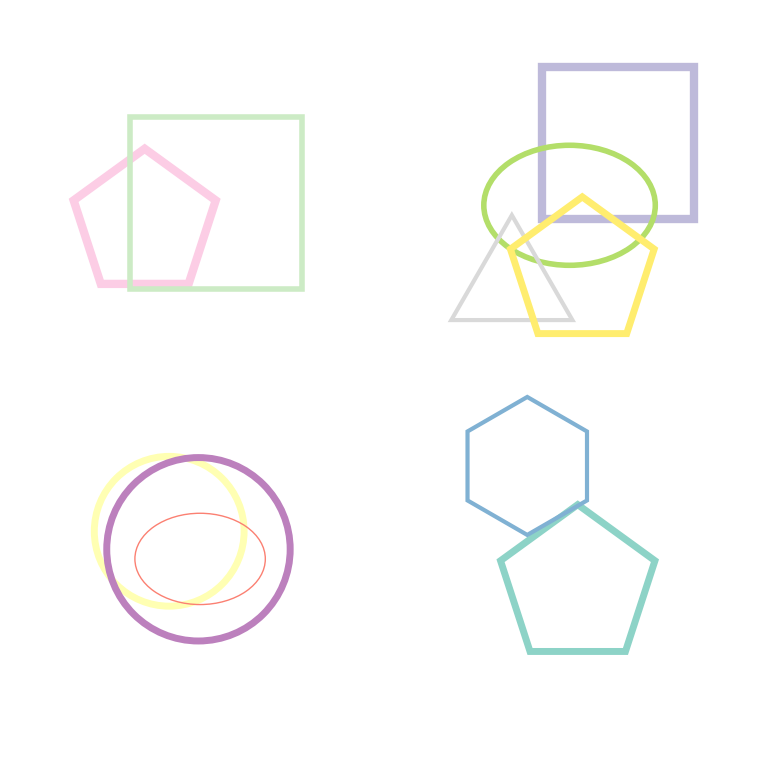[{"shape": "pentagon", "thickness": 2.5, "radius": 0.53, "center": [0.75, 0.239]}, {"shape": "circle", "thickness": 2.5, "radius": 0.49, "center": [0.22, 0.31]}, {"shape": "square", "thickness": 3, "radius": 0.49, "center": [0.802, 0.814]}, {"shape": "oval", "thickness": 0.5, "radius": 0.42, "center": [0.26, 0.274]}, {"shape": "hexagon", "thickness": 1.5, "radius": 0.45, "center": [0.685, 0.395]}, {"shape": "oval", "thickness": 2, "radius": 0.56, "center": [0.74, 0.733]}, {"shape": "pentagon", "thickness": 3, "radius": 0.49, "center": [0.188, 0.71]}, {"shape": "triangle", "thickness": 1.5, "radius": 0.45, "center": [0.665, 0.63]}, {"shape": "circle", "thickness": 2.5, "radius": 0.6, "center": [0.258, 0.287]}, {"shape": "square", "thickness": 2, "radius": 0.56, "center": [0.281, 0.736]}, {"shape": "pentagon", "thickness": 2.5, "radius": 0.49, "center": [0.756, 0.646]}]